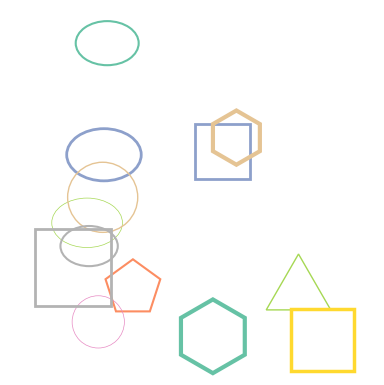[{"shape": "oval", "thickness": 1.5, "radius": 0.41, "center": [0.278, 0.888]}, {"shape": "hexagon", "thickness": 3, "radius": 0.48, "center": [0.553, 0.127]}, {"shape": "pentagon", "thickness": 1.5, "radius": 0.37, "center": [0.345, 0.252]}, {"shape": "oval", "thickness": 2, "radius": 0.48, "center": [0.27, 0.598]}, {"shape": "square", "thickness": 2, "radius": 0.36, "center": [0.577, 0.606]}, {"shape": "circle", "thickness": 0.5, "radius": 0.34, "center": [0.255, 0.164]}, {"shape": "oval", "thickness": 0.5, "radius": 0.46, "center": [0.226, 0.421]}, {"shape": "triangle", "thickness": 1, "radius": 0.48, "center": [0.775, 0.243]}, {"shape": "square", "thickness": 2.5, "radius": 0.41, "center": [0.838, 0.117]}, {"shape": "circle", "thickness": 1, "radius": 0.46, "center": [0.267, 0.488]}, {"shape": "hexagon", "thickness": 3, "radius": 0.35, "center": [0.614, 0.643]}, {"shape": "square", "thickness": 2, "radius": 0.5, "center": [0.19, 0.305]}, {"shape": "oval", "thickness": 1.5, "radius": 0.37, "center": [0.231, 0.361]}]